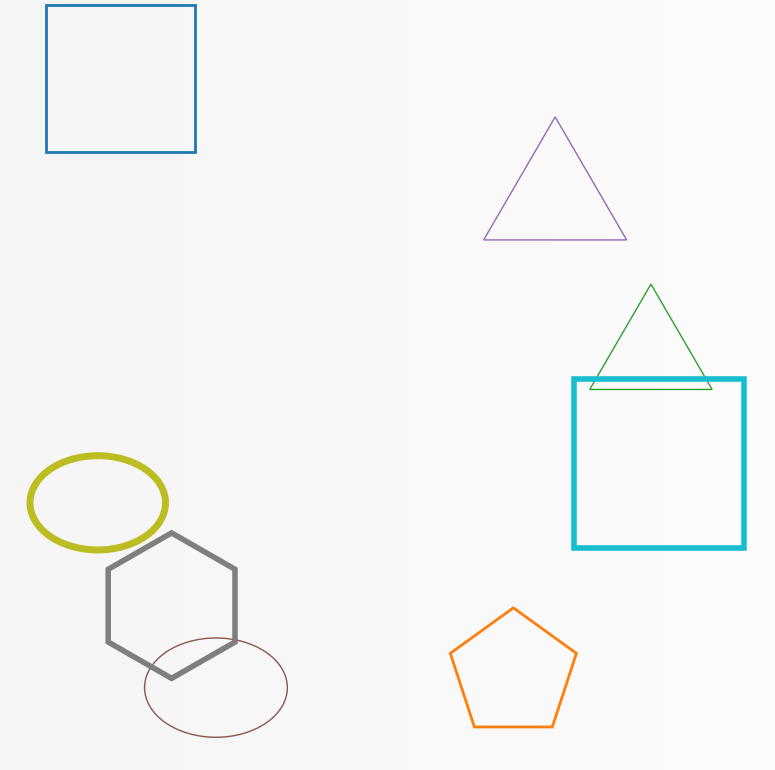[{"shape": "square", "thickness": 1, "radius": 0.48, "center": [0.156, 0.898]}, {"shape": "pentagon", "thickness": 1, "radius": 0.43, "center": [0.662, 0.125]}, {"shape": "triangle", "thickness": 0.5, "radius": 0.46, "center": [0.84, 0.54]}, {"shape": "triangle", "thickness": 0.5, "radius": 0.53, "center": [0.716, 0.742]}, {"shape": "oval", "thickness": 0.5, "radius": 0.46, "center": [0.279, 0.107]}, {"shape": "hexagon", "thickness": 2, "radius": 0.47, "center": [0.221, 0.213]}, {"shape": "oval", "thickness": 2.5, "radius": 0.44, "center": [0.126, 0.347]}, {"shape": "square", "thickness": 2, "radius": 0.55, "center": [0.85, 0.398]}]